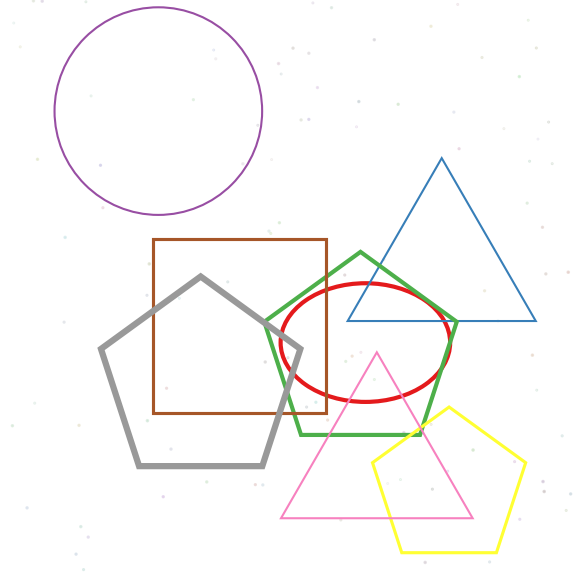[{"shape": "oval", "thickness": 2, "radius": 0.73, "center": [0.633, 0.406]}, {"shape": "triangle", "thickness": 1, "radius": 0.94, "center": [0.765, 0.537]}, {"shape": "pentagon", "thickness": 2, "radius": 0.88, "center": [0.624, 0.388]}, {"shape": "circle", "thickness": 1, "radius": 0.9, "center": [0.274, 0.807]}, {"shape": "pentagon", "thickness": 1.5, "radius": 0.7, "center": [0.778, 0.155]}, {"shape": "square", "thickness": 1.5, "radius": 0.75, "center": [0.415, 0.435]}, {"shape": "triangle", "thickness": 1, "radius": 0.96, "center": [0.653, 0.198]}, {"shape": "pentagon", "thickness": 3, "radius": 0.91, "center": [0.347, 0.339]}]